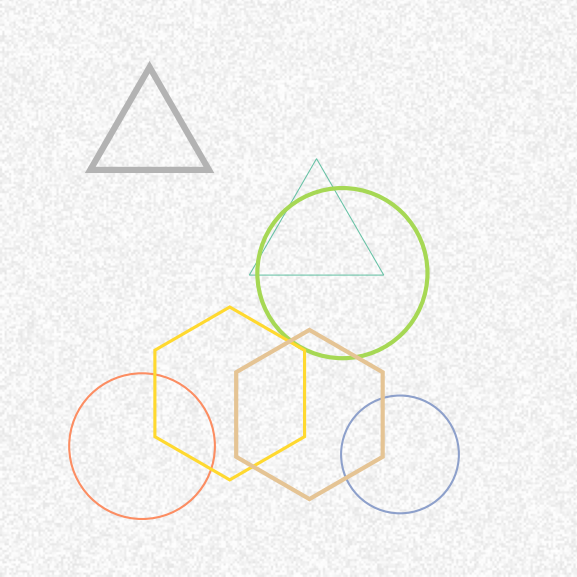[{"shape": "triangle", "thickness": 0.5, "radius": 0.67, "center": [0.548, 0.59]}, {"shape": "circle", "thickness": 1, "radius": 0.63, "center": [0.246, 0.227]}, {"shape": "circle", "thickness": 1, "radius": 0.51, "center": [0.693, 0.212]}, {"shape": "circle", "thickness": 2, "radius": 0.74, "center": [0.593, 0.526]}, {"shape": "hexagon", "thickness": 1.5, "radius": 0.75, "center": [0.398, 0.318]}, {"shape": "hexagon", "thickness": 2, "radius": 0.73, "center": [0.536, 0.281]}, {"shape": "triangle", "thickness": 3, "radius": 0.59, "center": [0.259, 0.764]}]